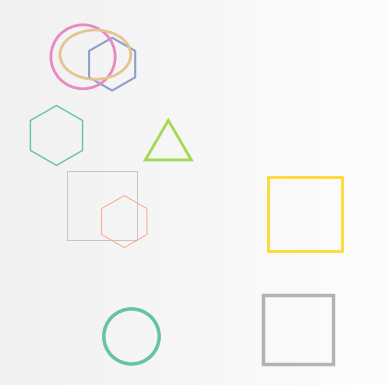[{"shape": "hexagon", "thickness": 1, "radius": 0.39, "center": [0.146, 0.648]}, {"shape": "circle", "thickness": 2.5, "radius": 0.36, "center": [0.339, 0.126]}, {"shape": "hexagon", "thickness": 0.5, "radius": 0.34, "center": [0.321, 0.424]}, {"shape": "hexagon", "thickness": 1.5, "radius": 0.34, "center": [0.289, 0.833]}, {"shape": "circle", "thickness": 2, "radius": 0.41, "center": [0.214, 0.853]}, {"shape": "triangle", "thickness": 2, "radius": 0.34, "center": [0.434, 0.619]}, {"shape": "square", "thickness": 2, "radius": 0.48, "center": [0.787, 0.444]}, {"shape": "oval", "thickness": 2, "radius": 0.46, "center": [0.246, 0.858]}, {"shape": "square", "thickness": 0.5, "radius": 0.45, "center": [0.263, 0.466]}, {"shape": "square", "thickness": 2.5, "radius": 0.45, "center": [0.769, 0.144]}]